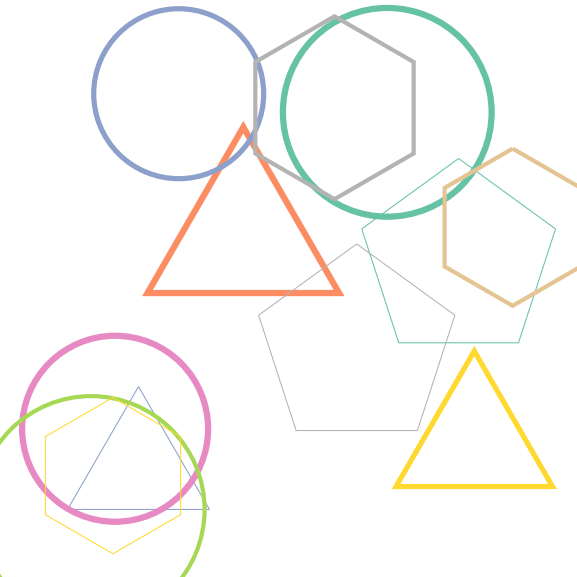[{"shape": "pentagon", "thickness": 0.5, "radius": 0.88, "center": [0.794, 0.548]}, {"shape": "circle", "thickness": 3, "radius": 0.9, "center": [0.671, 0.805]}, {"shape": "triangle", "thickness": 3, "radius": 0.96, "center": [0.421, 0.587]}, {"shape": "circle", "thickness": 2.5, "radius": 0.74, "center": [0.309, 0.837]}, {"shape": "triangle", "thickness": 0.5, "radius": 0.71, "center": [0.24, 0.188]}, {"shape": "circle", "thickness": 3, "radius": 0.81, "center": [0.199, 0.257]}, {"shape": "circle", "thickness": 2, "radius": 0.98, "center": [0.158, 0.117]}, {"shape": "triangle", "thickness": 2.5, "radius": 0.78, "center": [0.821, 0.235]}, {"shape": "hexagon", "thickness": 0.5, "radius": 0.68, "center": [0.196, 0.176]}, {"shape": "hexagon", "thickness": 2, "radius": 0.68, "center": [0.888, 0.606]}, {"shape": "hexagon", "thickness": 2, "radius": 0.79, "center": [0.579, 0.813]}, {"shape": "pentagon", "thickness": 0.5, "radius": 0.89, "center": [0.618, 0.398]}]